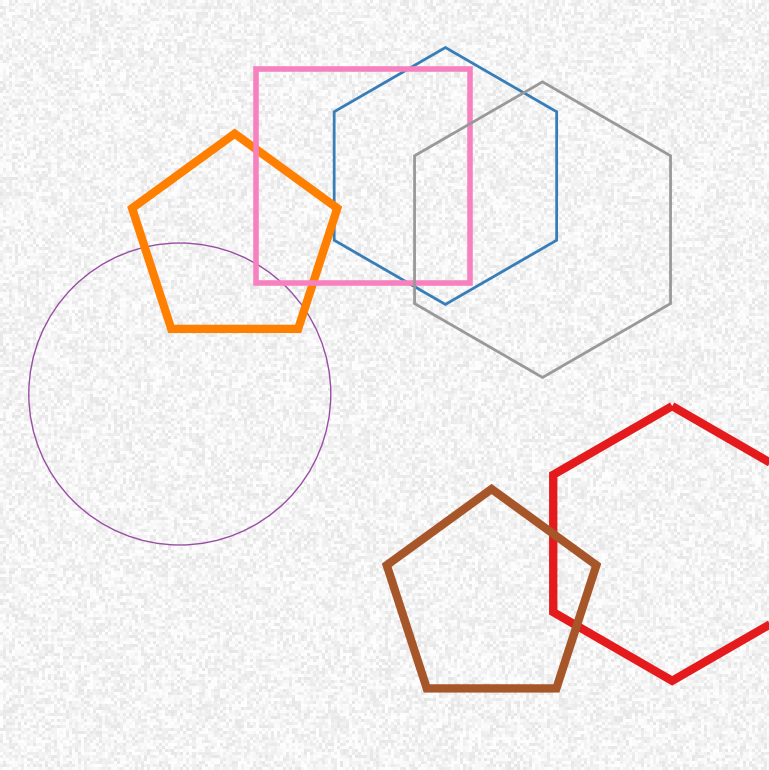[{"shape": "hexagon", "thickness": 3, "radius": 0.89, "center": [0.873, 0.294]}, {"shape": "hexagon", "thickness": 1, "radius": 0.83, "center": [0.578, 0.771]}, {"shape": "circle", "thickness": 0.5, "radius": 0.98, "center": [0.233, 0.488]}, {"shape": "pentagon", "thickness": 3, "radius": 0.7, "center": [0.305, 0.686]}, {"shape": "pentagon", "thickness": 3, "radius": 0.72, "center": [0.638, 0.222]}, {"shape": "square", "thickness": 2, "radius": 0.7, "center": [0.471, 0.771]}, {"shape": "hexagon", "thickness": 1, "radius": 0.96, "center": [0.705, 0.702]}]